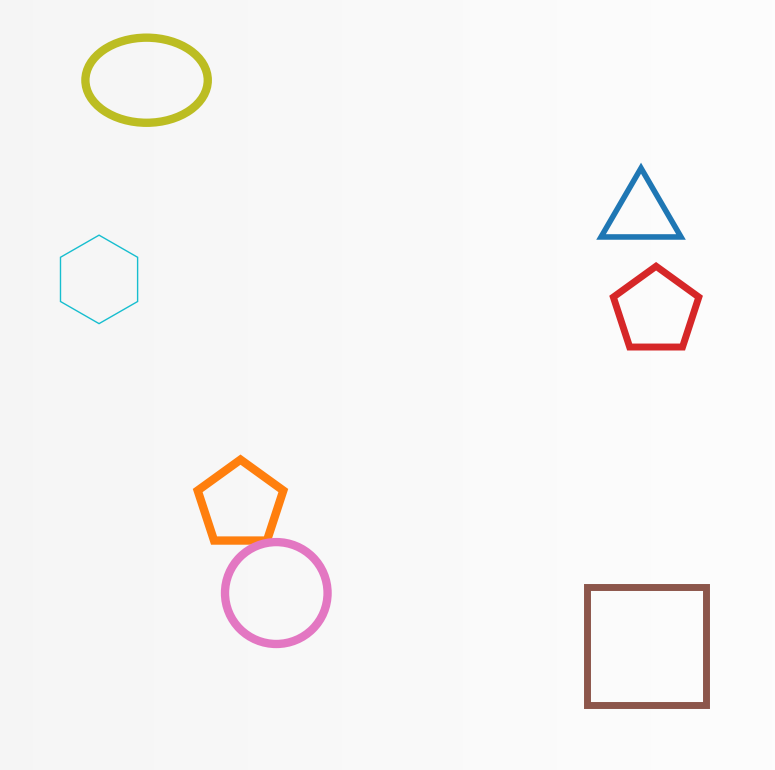[{"shape": "triangle", "thickness": 2, "radius": 0.3, "center": [0.827, 0.722]}, {"shape": "pentagon", "thickness": 3, "radius": 0.29, "center": [0.31, 0.345]}, {"shape": "pentagon", "thickness": 2.5, "radius": 0.29, "center": [0.847, 0.596]}, {"shape": "square", "thickness": 2.5, "radius": 0.38, "center": [0.834, 0.161]}, {"shape": "circle", "thickness": 3, "radius": 0.33, "center": [0.356, 0.23]}, {"shape": "oval", "thickness": 3, "radius": 0.39, "center": [0.189, 0.896]}, {"shape": "hexagon", "thickness": 0.5, "radius": 0.29, "center": [0.128, 0.637]}]